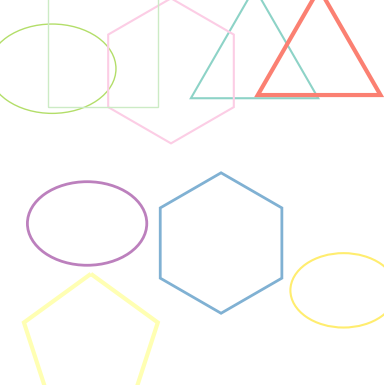[{"shape": "triangle", "thickness": 1.5, "radius": 0.95, "center": [0.661, 0.84]}, {"shape": "pentagon", "thickness": 3, "radius": 0.91, "center": [0.236, 0.106]}, {"shape": "triangle", "thickness": 3, "radius": 0.92, "center": [0.829, 0.845]}, {"shape": "hexagon", "thickness": 2, "radius": 0.91, "center": [0.574, 0.369]}, {"shape": "oval", "thickness": 1, "radius": 0.83, "center": [0.135, 0.822]}, {"shape": "hexagon", "thickness": 1.5, "radius": 0.94, "center": [0.444, 0.816]}, {"shape": "oval", "thickness": 2, "radius": 0.78, "center": [0.226, 0.42]}, {"shape": "square", "thickness": 1, "radius": 0.72, "center": [0.268, 0.867]}, {"shape": "oval", "thickness": 1.5, "radius": 0.69, "center": [0.892, 0.246]}]